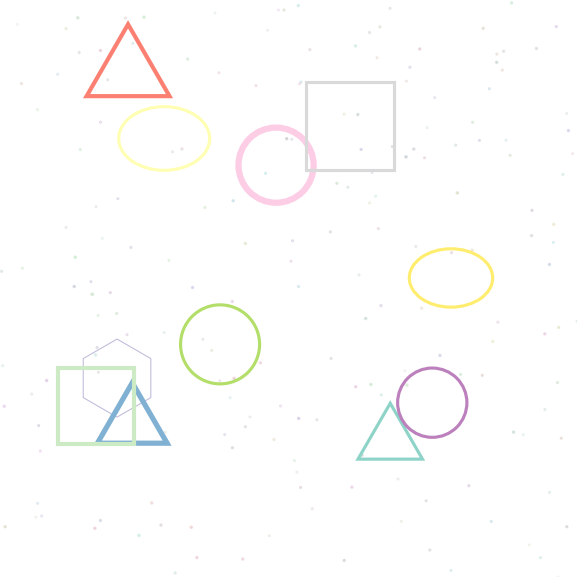[{"shape": "triangle", "thickness": 1.5, "radius": 0.32, "center": [0.676, 0.236]}, {"shape": "oval", "thickness": 1.5, "radius": 0.39, "center": [0.284, 0.759]}, {"shape": "hexagon", "thickness": 0.5, "radius": 0.34, "center": [0.203, 0.344]}, {"shape": "triangle", "thickness": 2, "radius": 0.41, "center": [0.222, 0.874]}, {"shape": "triangle", "thickness": 2.5, "radius": 0.35, "center": [0.229, 0.267]}, {"shape": "circle", "thickness": 1.5, "radius": 0.34, "center": [0.381, 0.403]}, {"shape": "circle", "thickness": 3, "radius": 0.33, "center": [0.478, 0.713]}, {"shape": "square", "thickness": 1.5, "radius": 0.38, "center": [0.607, 0.781]}, {"shape": "circle", "thickness": 1.5, "radius": 0.3, "center": [0.749, 0.302]}, {"shape": "square", "thickness": 2, "radius": 0.33, "center": [0.167, 0.296]}, {"shape": "oval", "thickness": 1.5, "radius": 0.36, "center": [0.781, 0.518]}]